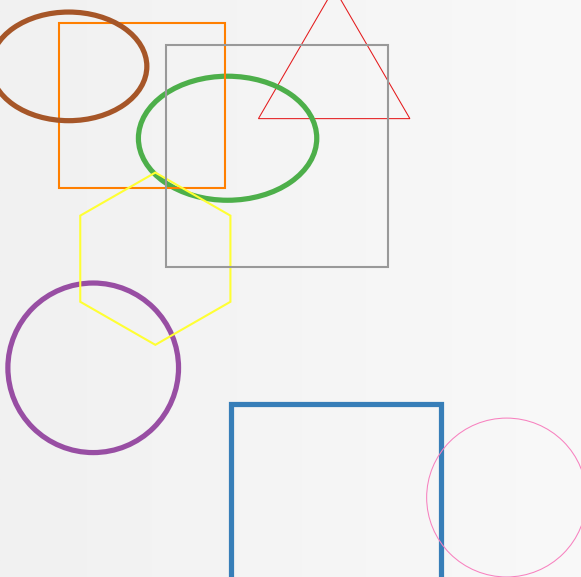[{"shape": "triangle", "thickness": 0.5, "radius": 0.75, "center": [0.575, 0.869]}, {"shape": "square", "thickness": 2.5, "radius": 0.91, "center": [0.578, 0.119]}, {"shape": "oval", "thickness": 2.5, "radius": 0.77, "center": [0.392, 0.76]}, {"shape": "circle", "thickness": 2.5, "radius": 0.73, "center": [0.16, 0.362]}, {"shape": "square", "thickness": 1, "radius": 0.72, "center": [0.244, 0.816]}, {"shape": "hexagon", "thickness": 1, "radius": 0.75, "center": [0.267, 0.551]}, {"shape": "oval", "thickness": 2.5, "radius": 0.67, "center": [0.118, 0.884]}, {"shape": "circle", "thickness": 0.5, "radius": 0.69, "center": [0.872, 0.138]}, {"shape": "square", "thickness": 1, "radius": 0.96, "center": [0.477, 0.729]}]